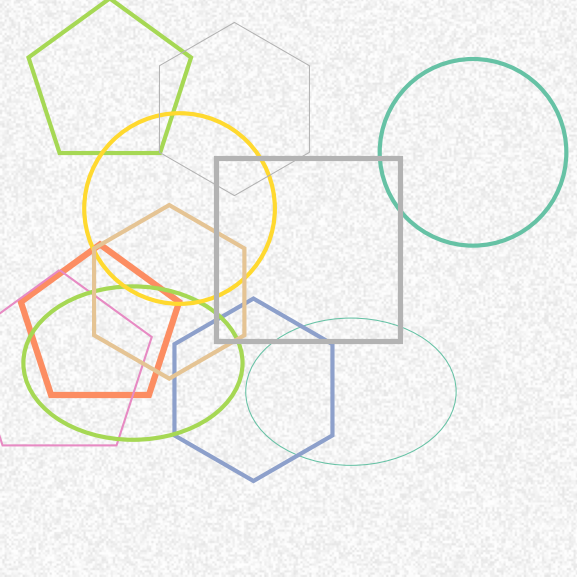[{"shape": "circle", "thickness": 2, "radius": 0.81, "center": [0.819, 0.735]}, {"shape": "oval", "thickness": 0.5, "radius": 0.91, "center": [0.608, 0.321]}, {"shape": "pentagon", "thickness": 3, "radius": 0.72, "center": [0.173, 0.432]}, {"shape": "hexagon", "thickness": 2, "radius": 0.79, "center": [0.439, 0.324]}, {"shape": "pentagon", "thickness": 1, "radius": 0.84, "center": [0.103, 0.364]}, {"shape": "oval", "thickness": 2, "radius": 0.95, "center": [0.23, 0.37]}, {"shape": "pentagon", "thickness": 2, "radius": 0.74, "center": [0.19, 0.854]}, {"shape": "circle", "thickness": 2, "radius": 0.83, "center": [0.311, 0.638]}, {"shape": "hexagon", "thickness": 2, "radius": 0.75, "center": [0.293, 0.494]}, {"shape": "hexagon", "thickness": 0.5, "radius": 0.75, "center": [0.406, 0.81]}, {"shape": "square", "thickness": 2.5, "radius": 0.79, "center": [0.533, 0.567]}]